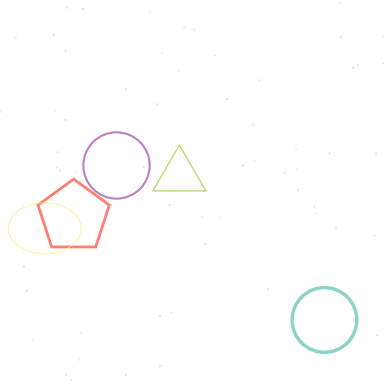[{"shape": "circle", "thickness": 2.5, "radius": 0.42, "center": [0.843, 0.169]}, {"shape": "pentagon", "thickness": 2, "radius": 0.49, "center": [0.191, 0.437]}, {"shape": "triangle", "thickness": 1, "radius": 0.4, "center": [0.466, 0.544]}, {"shape": "circle", "thickness": 1.5, "radius": 0.43, "center": [0.303, 0.57]}, {"shape": "oval", "thickness": 0.5, "radius": 0.47, "center": [0.116, 0.407]}]